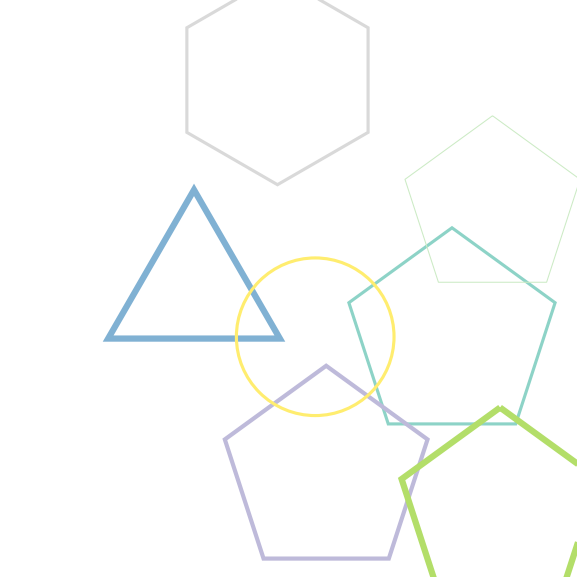[{"shape": "pentagon", "thickness": 1.5, "radius": 0.94, "center": [0.783, 0.417]}, {"shape": "pentagon", "thickness": 2, "radius": 0.92, "center": [0.565, 0.181]}, {"shape": "triangle", "thickness": 3, "radius": 0.86, "center": [0.336, 0.499]}, {"shape": "pentagon", "thickness": 3, "radius": 0.9, "center": [0.866, 0.114]}, {"shape": "hexagon", "thickness": 1.5, "radius": 0.91, "center": [0.48, 0.86]}, {"shape": "pentagon", "thickness": 0.5, "radius": 0.8, "center": [0.853, 0.639]}, {"shape": "circle", "thickness": 1.5, "radius": 0.68, "center": [0.546, 0.416]}]